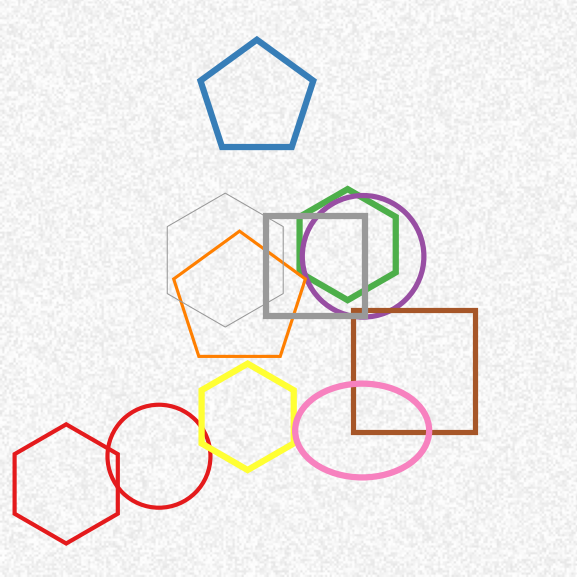[{"shape": "hexagon", "thickness": 2, "radius": 0.52, "center": [0.115, 0.161]}, {"shape": "circle", "thickness": 2, "radius": 0.45, "center": [0.275, 0.209]}, {"shape": "pentagon", "thickness": 3, "radius": 0.51, "center": [0.445, 0.828]}, {"shape": "hexagon", "thickness": 3, "radius": 0.48, "center": [0.602, 0.576]}, {"shape": "circle", "thickness": 2.5, "radius": 0.53, "center": [0.629, 0.555]}, {"shape": "pentagon", "thickness": 1.5, "radius": 0.6, "center": [0.415, 0.479]}, {"shape": "hexagon", "thickness": 3, "radius": 0.46, "center": [0.429, 0.277]}, {"shape": "square", "thickness": 2.5, "radius": 0.53, "center": [0.717, 0.356]}, {"shape": "oval", "thickness": 3, "radius": 0.58, "center": [0.627, 0.254]}, {"shape": "hexagon", "thickness": 0.5, "radius": 0.58, "center": [0.39, 0.549]}, {"shape": "square", "thickness": 3, "radius": 0.43, "center": [0.546, 0.539]}]